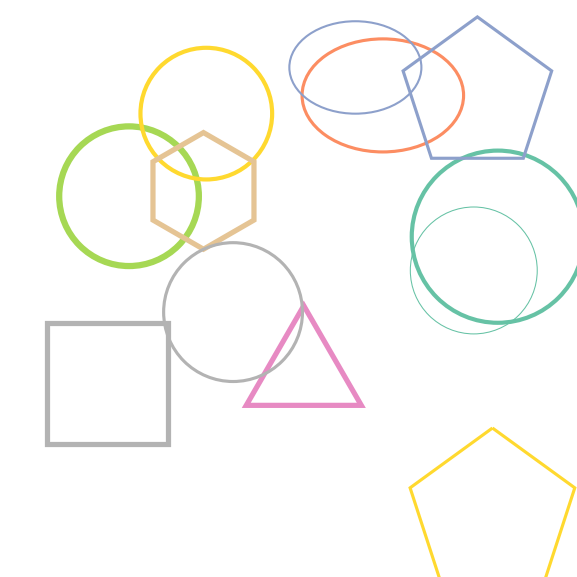[{"shape": "circle", "thickness": 0.5, "radius": 0.55, "center": [0.82, 0.531]}, {"shape": "circle", "thickness": 2, "radius": 0.75, "center": [0.862, 0.589]}, {"shape": "oval", "thickness": 1.5, "radius": 0.7, "center": [0.663, 0.834]}, {"shape": "oval", "thickness": 1, "radius": 0.57, "center": [0.615, 0.882]}, {"shape": "pentagon", "thickness": 1.5, "radius": 0.68, "center": [0.827, 0.835]}, {"shape": "triangle", "thickness": 2.5, "radius": 0.58, "center": [0.526, 0.355]}, {"shape": "circle", "thickness": 3, "radius": 0.6, "center": [0.223, 0.659]}, {"shape": "pentagon", "thickness": 1.5, "radius": 0.75, "center": [0.853, 0.108]}, {"shape": "circle", "thickness": 2, "radius": 0.57, "center": [0.357, 0.802]}, {"shape": "hexagon", "thickness": 2.5, "radius": 0.5, "center": [0.352, 0.669]}, {"shape": "square", "thickness": 2.5, "radius": 0.53, "center": [0.186, 0.335]}, {"shape": "circle", "thickness": 1.5, "radius": 0.6, "center": [0.404, 0.459]}]